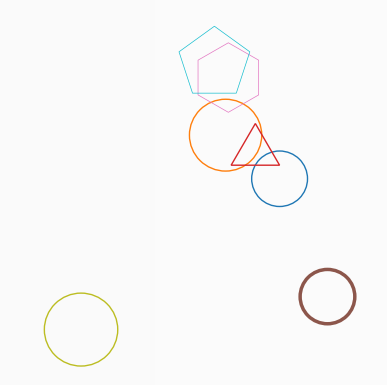[{"shape": "circle", "thickness": 1, "radius": 0.36, "center": [0.722, 0.536]}, {"shape": "circle", "thickness": 1, "radius": 0.47, "center": [0.582, 0.649]}, {"shape": "triangle", "thickness": 1, "radius": 0.36, "center": [0.659, 0.607]}, {"shape": "circle", "thickness": 2.5, "radius": 0.35, "center": [0.845, 0.23]}, {"shape": "hexagon", "thickness": 0.5, "radius": 0.45, "center": [0.589, 0.799]}, {"shape": "circle", "thickness": 1, "radius": 0.47, "center": [0.209, 0.144]}, {"shape": "pentagon", "thickness": 0.5, "radius": 0.48, "center": [0.553, 0.836]}]